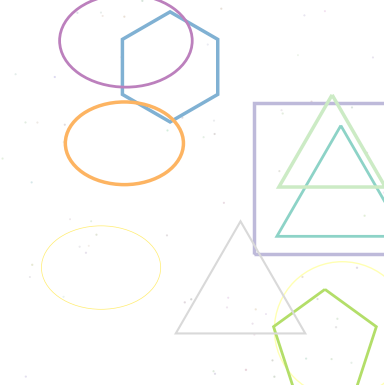[{"shape": "triangle", "thickness": 2, "radius": 0.96, "center": [0.885, 0.482]}, {"shape": "circle", "thickness": 1, "radius": 0.88, "center": [0.889, 0.144]}, {"shape": "square", "thickness": 2.5, "radius": 0.98, "center": [0.854, 0.537]}, {"shape": "hexagon", "thickness": 2.5, "radius": 0.71, "center": [0.442, 0.826]}, {"shape": "oval", "thickness": 2.5, "radius": 0.77, "center": [0.323, 0.628]}, {"shape": "pentagon", "thickness": 2, "radius": 0.7, "center": [0.844, 0.108]}, {"shape": "triangle", "thickness": 1.5, "radius": 0.97, "center": [0.625, 0.231]}, {"shape": "oval", "thickness": 2, "radius": 0.86, "center": [0.327, 0.894]}, {"shape": "triangle", "thickness": 2.5, "radius": 0.8, "center": [0.863, 0.594]}, {"shape": "oval", "thickness": 0.5, "radius": 0.77, "center": [0.262, 0.305]}]